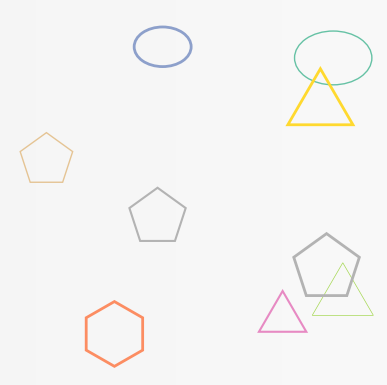[{"shape": "oval", "thickness": 1, "radius": 0.5, "center": [0.86, 0.85]}, {"shape": "hexagon", "thickness": 2, "radius": 0.42, "center": [0.295, 0.133]}, {"shape": "oval", "thickness": 2, "radius": 0.37, "center": [0.42, 0.878]}, {"shape": "triangle", "thickness": 1.5, "radius": 0.35, "center": [0.729, 0.174]}, {"shape": "triangle", "thickness": 0.5, "radius": 0.46, "center": [0.885, 0.226]}, {"shape": "triangle", "thickness": 2, "radius": 0.48, "center": [0.827, 0.724]}, {"shape": "pentagon", "thickness": 1, "radius": 0.36, "center": [0.12, 0.584]}, {"shape": "pentagon", "thickness": 2, "radius": 0.44, "center": [0.843, 0.304]}, {"shape": "pentagon", "thickness": 1.5, "radius": 0.38, "center": [0.407, 0.436]}]